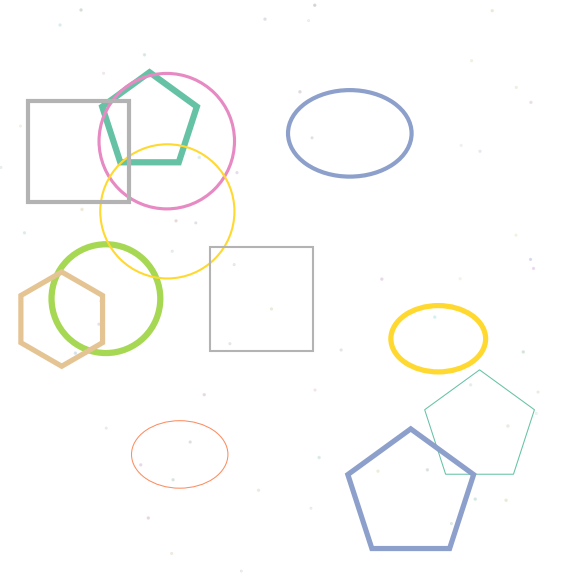[{"shape": "pentagon", "thickness": 3, "radius": 0.43, "center": [0.259, 0.788]}, {"shape": "pentagon", "thickness": 0.5, "radius": 0.5, "center": [0.83, 0.259]}, {"shape": "oval", "thickness": 0.5, "radius": 0.42, "center": [0.311, 0.212]}, {"shape": "pentagon", "thickness": 2.5, "radius": 0.57, "center": [0.711, 0.142]}, {"shape": "oval", "thickness": 2, "radius": 0.53, "center": [0.606, 0.768]}, {"shape": "circle", "thickness": 1.5, "radius": 0.59, "center": [0.289, 0.755]}, {"shape": "circle", "thickness": 3, "radius": 0.47, "center": [0.183, 0.482]}, {"shape": "circle", "thickness": 1, "radius": 0.58, "center": [0.29, 0.633]}, {"shape": "oval", "thickness": 2.5, "radius": 0.41, "center": [0.759, 0.413]}, {"shape": "hexagon", "thickness": 2.5, "radius": 0.41, "center": [0.107, 0.447]}, {"shape": "square", "thickness": 2, "radius": 0.44, "center": [0.136, 0.737]}, {"shape": "square", "thickness": 1, "radius": 0.45, "center": [0.453, 0.481]}]